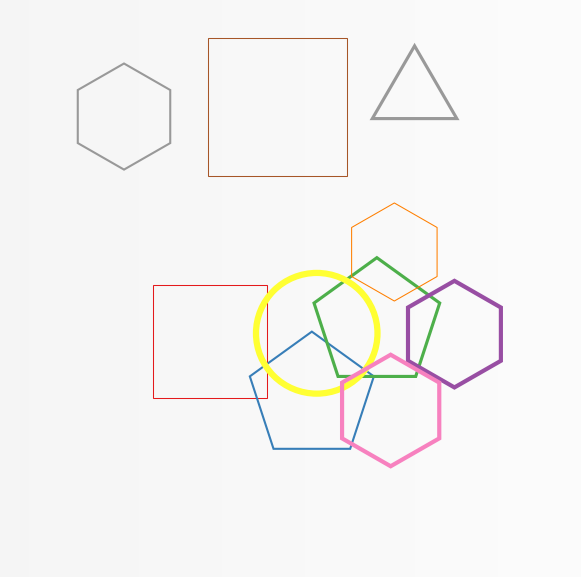[{"shape": "square", "thickness": 0.5, "radius": 0.49, "center": [0.361, 0.408]}, {"shape": "pentagon", "thickness": 1, "radius": 0.56, "center": [0.536, 0.313]}, {"shape": "pentagon", "thickness": 1.5, "radius": 0.57, "center": [0.648, 0.439]}, {"shape": "hexagon", "thickness": 2, "radius": 0.46, "center": [0.782, 0.421]}, {"shape": "hexagon", "thickness": 0.5, "radius": 0.42, "center": [0.678, 0.563]}, {"shape": "circle", "thickness": 3, "radius": 0.52, "center": [0.545, 0.422]}, {"shape": "square", "thickness": 0.5, "radius": 0.6, "center": [0.478, 0.814]}, {"shape": "hexagon", "thickness": 2, "radius": 0.48, "center": [0.672, 0.288]}, {"shape": "hexagon", "thickness": 1, "radius": 0.46, "center": [0.213, 0.797]}, {"shape": "triangle", "thickness": 1.5, "radius": 0.42, "center": [0.713, 0.836]}]